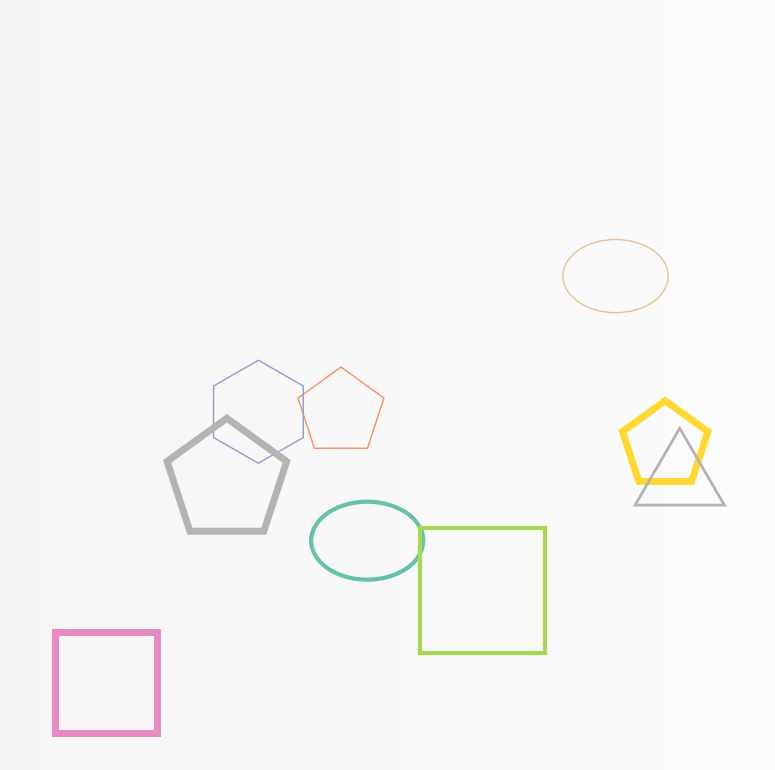[{"shape": "oval", "thickness": 1.5, "radius": 0.36, "center": [0.474, 0.298]}, {"shape": "pentagon", "thickness": 0.5, "radius": 0.29, "center": [0.44, 0.465]}, {"shape": "hexagon", "thickness": 0.5, "radius": 0.33, "center": [0.333, 0.465]}, {"shape": "square", "thickness": 2.5, "radius": 0.33, "center": [0.137, 0.114]}, {"shape": "square", "thickness": 1.5, "radius": 0.41, "center": [0.622, 0.233]}, {"shape": "pentagon", "thickness": 2.5, "radius": 0.29, "center": [0.858, 0.422]}, {"shape": "oval", "thickness": 0.5, "radius": 0.34, "center": [0.794, 0.641]}, {"shape": "triangle", "thickness": 1, "radius": 0.33, "center": [0.877, 0.377]}, {"shape": "pentagon", "thickness": 2.5, "radius": 0.41, "center": [0.293, 0.376]}]